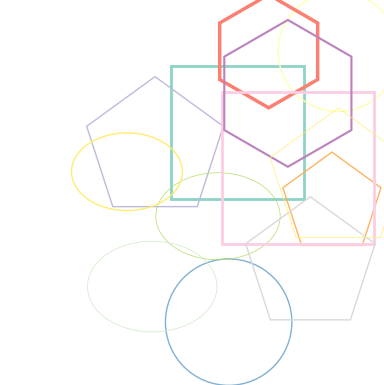[{"shape": "square", "thickness": 2, "radius": 0.86, "center": [0.617, 0.656]}, {"shape": "circle", "thickness": 1, "radius": 0.78, "center": [0.878, 0.866]}, {"shape": "pentagon", "thickness": 1, "radius": 0.93, "center": [0.403, 0.614]}, {"shape": "hexagon", "thickness": 2.5, "radius": 0.73, "center": [0.698, 0.867]}, {"shape": "circle", "thickness": 1, "radius": 0.82, "center": [0.594, 0.163]}, {"shape": "pentagon", "thickness": 1, "radius": 0.67, "center": [0.862, 0.471]}, {"shape": "oval", "thickness": 0.5, "radius": 0.81, "center": [0.566, 0.438]}, {"shape": "square", "thickness": 2, "radius": 0.99, "center": [0.775, 0.564]}, {"shape": "pentagon", "thickness": 1, "radius": 0.88, "center": [0.806, 0.312]}, {"shape": "hexagon", "thickness": 1.5, "radius": 0.95, "center": [0.748, 0.758]}, {"shape": "oval", "thickness": 0.5, "radius": 0.84, "center": [0.395, 0.256]}, {"shape": "pentagon", "thickness": 0.5, "radius": 0.93, "center": [0.879, 0.533]}, {"shape": "oval", "thickness": 1, "radius": 0.72, "center": [0.33, 0.554]}]